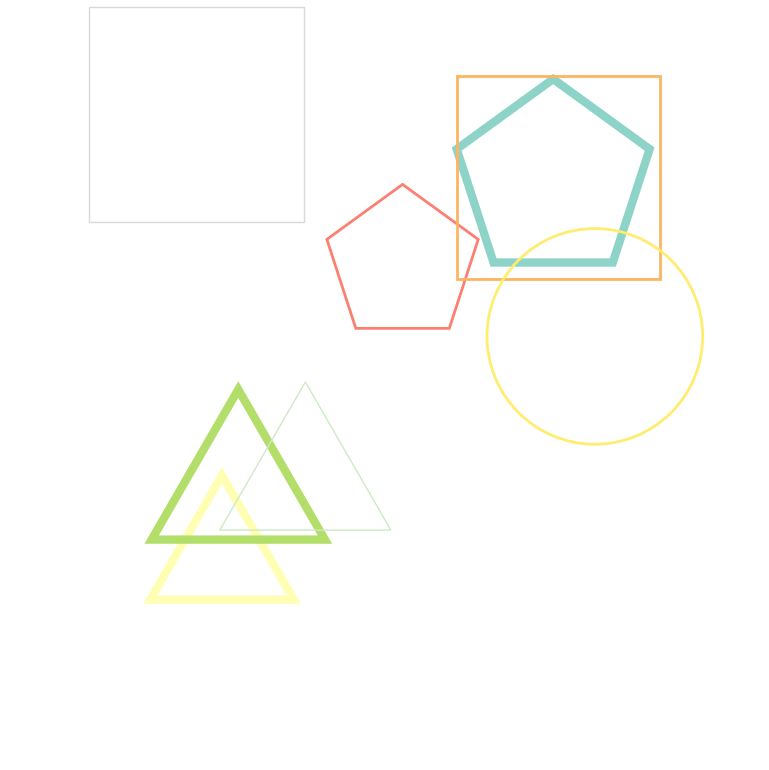[{"shape": "pentagon", "thickness": 3, "radius": 0.66, "center": [0.718, 0.766]}, {"shape": "triangle", "thickness": 3, "radius": 0.54, "center": [0.288, 0.275]}, {"shape": "pentagon", "thickness": 1, "radius": 0.52, "center": [0.523, 0.657]}, {"shape": "square", "thickness": 1, "radius": 0.66, "center": [0.725, 0.769]}, {"shape": "triangle", "thickness": 3, "radius": 0.65, "center": [0.309, 0.364]}, {"shape": "square", "thickness": 0.5, "radius": 0.7, "center": [0.255, 0.851]}, {"shape": "triangle", "thickness": 0.5, "radius": 0.64, "center": [0.397, 0.376]}, {"shape": "circle", "thickness": 1, "radius": 0.7, "center": [0.773, 0.563]}]